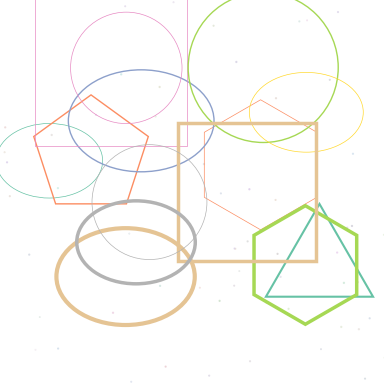[{"shape": "triangle", "thickness": 1.5, "radius": 0.8, "center": [0.83, 0.31]}, {"shape": "oval", "thickness": 0.5, "radius": 0.69, "center": [0.128, 0.582]}, {"shape": "hexagon", "thickness": 0.5, "radius": 0.84, "center": [0.677, 0.572]}, {"shape": "pentagon", "thickness": 1, "radius": 0.78, "center": [0.236, 0.597]}, {"shape": "oval", "thickness": 1, "radius": 0.95, "center": [0.367, 0.686]}, {"shape": "square", "thickness": 0.5, "radius": 0.99, "center": [0.287, 0.819]}, {"shape": "circle", "thickness": 0.5, "radius": 0.72, "center": [0.328, 0.824]}, {"shape": "hexagon", "thickness": 2.5, "radius": 0.77, "center": [0.793, 0.312]}, {"shape": "circle", "thickness": 1, "radius": 0.97, "center": [0.684, 0.825]}, {"shape": "oval", "thickness": 0.5, "radius": 0.74, "center": [0.796, 0.708]}, {"shape": "square", "thickness": 2.5, "radius": 0.89, "center": [0.642, 0.501]}, {"shape": "oval", "thickness": 3, "radius": 0.9, "center": [0.326, 0.282]}, {"shape": "circle", "thickness": 0.5, "radius": 0.75, "center": [0.388, 0.475]}, {"shape": "oval", "thickness": 2.5, "radius": 0.77, "center": [0.353, 0.371]}]